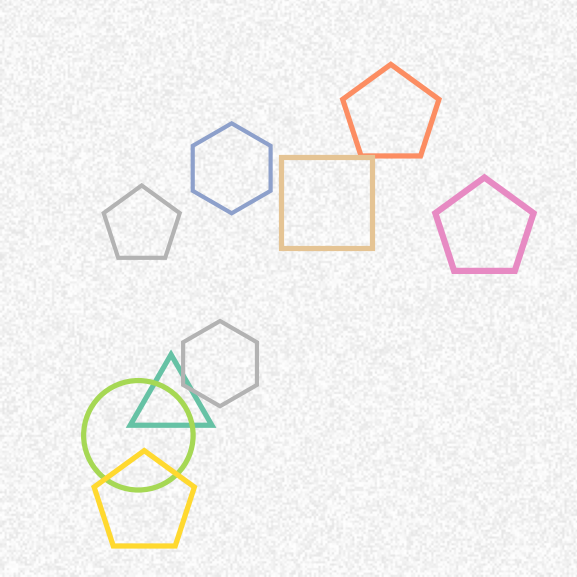[{"shape": "triangle", "thickness": 2.5, "radius": 0.41, "center": [0.296, 0.304]}, {"shape": "pentagon", "thickness": 2.5, "radius": 0.44, "center": [0.677, 0.8]}, {"shape": "hexagon", "thickness": 2, "radius": 0.39, "center": [0.401, 0.708]}, {"shape": "pentagon", "thickness": 3, "radius": 0.45, "center": [0.839, 0.602]}, {"shape": "circle", "thickness": 2.5, "radius": 0.47, "center": [0.24, 0.245]}, {"shape": "pentagon", "thickness": 2.5, "radius": 0.46, "center": [0.25, 0.128]}, {"shape": "square", "thickness": 2.5, "radius": 0.39, "center": [0.565, 0.649]}, {"shape": "pentagon", "thickness": 2, "radius": 0.35, "center": [0.245, 0.609]}, {"shape": "hexagon", "thickness": 2, "radius": 0.37, "center": [0.381, 0.37]}]